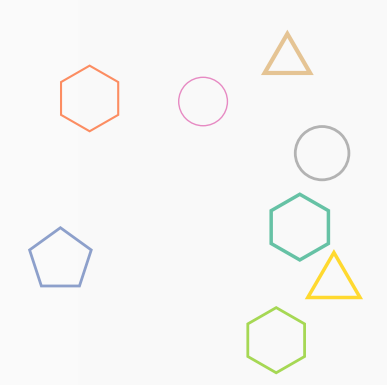[{"shape": "hexagon", "thickness": 2.5, "radius": 0.43, "center": [0.774, 0.41]}, {"shape": "hexagon", "thickness": 1.5, "radius": 0.43, "center": [0.231, 0.744]}, {"shape": "pentagon", "thickness": 2, "radius": 0.42, "center": [0.156, 0.325]}, {"shape": "circle", "thickness": 1, "radius": 0.31, "center": [0.524, 0.736]}, {"shape": "hexagon", "thickness": 2, "radius": 0.42, "center": [0.713, 0.116]}, {"shape": "triangle", "thickness": 2.5, "radius": 0.39, "center": [0.862, 0.266]}, {"shape": "triangle", "thickness": 3, "radius": 0.34, "center": [0.742, 0.844]}, {"shape": "circle", "thickness": 2, "radius": 0.35, "center": [0.831, 0.602]}]